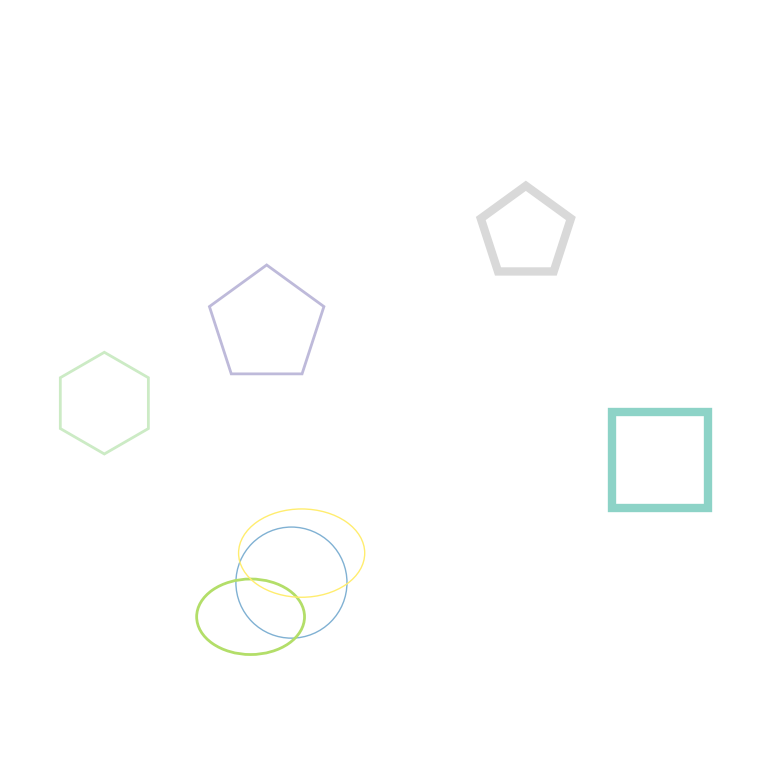[{"shape": "square", "thickness": 3, "radius": 0.31, "center": [0.858, 0.403]}, {"shape": "pentagon", "thickness": 1, "radius": 0.39, "center": [0.346, 0.578]}, {"shape": "circle", "thickness": 0.5, "radius": 0.36, "center": [0.378, 0.243]}, {"shape": "oval", "thickness": 1, "radius": 0.35, "center": [0.325, 0.199]}, {"shape": "pentagon", "thickness": 3, "radius": 0.31, "center": [0.683, 0.697]}, {"shape": "hexagon", "thickness": 1, "radius": 0.33, "center": [0.136, 0.476]}, {"shape": "oval", "thickness": 0.5, "radius": 0.41, "center": [0.392, 0.282]}]